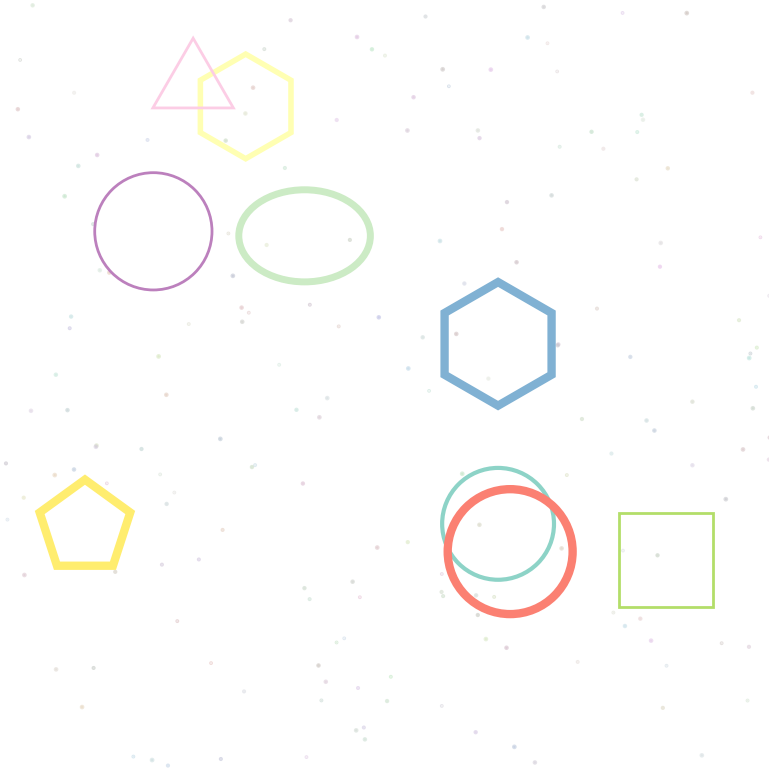[{"shape": "circle", "thickness": 1.5, "radius": 0.36, "center": [0.647, 0.32]}, {"shape": "hexagon", "thickness": 2, "radius": 0.34, "center": [0.319, 0.862]}, {"shape": "circle", "thickness": 3, "radius": 0.41, "center": [0.663, 0.284]}, {"shape": "hexagon", "thickness": 3, "radius": 0.4, "center": [0.647, 0.553]}, {"shape": "square", "thickness": 1, "radius": 0.31, "center": [0.865, 0.273]}, {"shape": "triangle", "thickness": 1, "radius": 0.3, "center": [0.251, 0.89]}, {"shape": "circle", "thickness": 1, "radius": 0.38, "center": [0.199, 0.7]}, {"shape": "oval", "thickness": 2.5, "radius": 0.43, "center": [0.396, 0.694]}, {"shape": "pentagon", "thickness": 3, "radius": 0.31, "center": [0.11, 0.315]}]